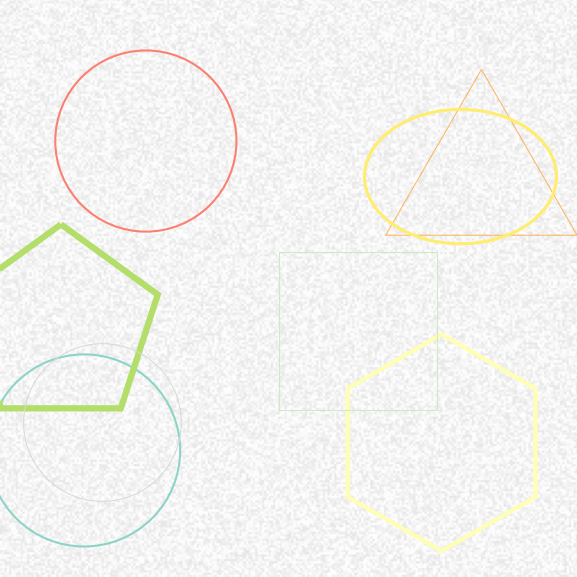[{"shape": "circle", "thickness": 1, "radius": 0.83, "center": [0.146, 0.219]}, {"shape": "hexagon", "thickness": 2, "radius": 0.94, "center": [0.765, 0.233]}, {"shape": "circle", "thickness": 1, "radius": 0.78, "center": [0.253, 0.755]}, {"shape": "triangle", "thickness": 0.5, "radius": 0.96, "center": [0.834, 0.688]}, {"shape": "pentagon", "thickness": 3, "radius": 0.88, "center": [0.106, 0.435]}, {"shape": "circle", "thickness": 0.5, "radius": 0.68, "center": [0.177, 0.267]}, {"shape": "square", "thickness": 0.5, "radius": 0.69, "center": [0.62, 0.425]}, {"shape": "oval", "thickness": 1.5, "radius": 0.83, "center": [0.797, 0.693]}]